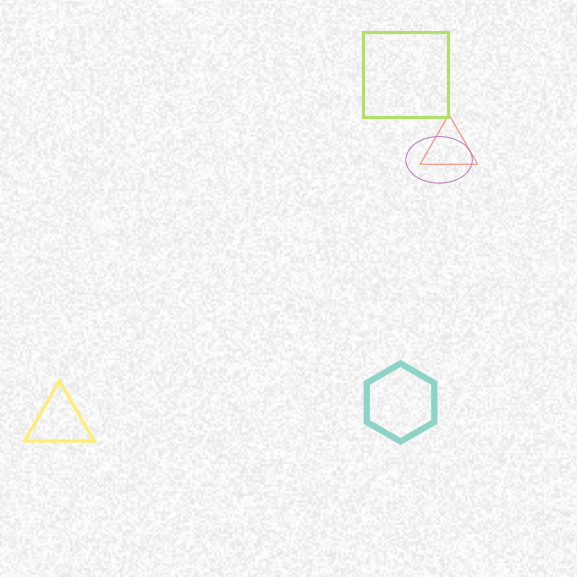[{"shape": "hexagon", "thickness": 3, "radius": 0.34, "center": [0.694, 0.302]}, {"shape": "triangle", "thickness": 0.5, "radius": 0.29, "center": [0.777, 0.744]}, {"shape": "square", "thickness": 1.5, "radius": 0.37, "center": [0.703, 0.871]}, {"shape": "oval", "thickness": 0.5, "radius": 0.29, "center": [0.76, 0.722]}, {"shape": "triangle", "thickness": 1.5, "radius": 0.35, "center": [0.103, 0.27]}]